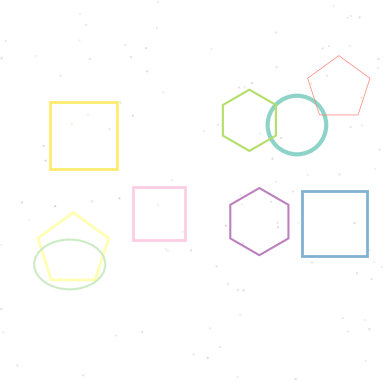[{"shape": "circle", "thickness": 3, "radius": 0.38, "center": [0.771, 0.675]}, {"shape": "pentagon", "thickness": 2, "radius": 0.48, "center": [0.19, 0.351]}, {"shape": "pentagon", "thickness": 0.5, "radius": 0.43, "center": [0.88, 0.77]}, {"shape": "square", "thickness": 2, "radius": 0.42, "center": [0.869, 0.42]}, {"shape": "hexagon", "thickness": 1.5, "radius": 0.4, "center": [0.648, 0.688]}, {"shape": "square", "thickness": 2, "radius": 0.34, "center": [0.412, 0.446]}, {"shape": "hexagon", "thickness": 1.5, "radius": 0.44, "center": [0.674, 0.424]}, {"shape": "oval", "thickness": 1.5, "radius": 0.46, "center": [0.181, 0.313]}, {"shape": "square", "thickness": 2, "radius": 0.44, "center": [0.218, 0.648]}]